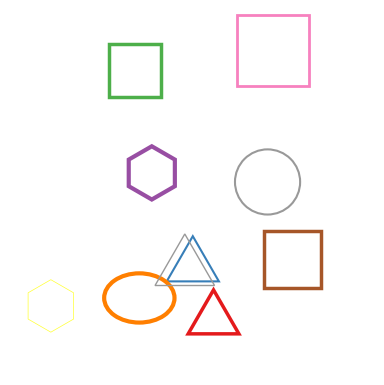[{"shape": "triangle", "thickness": 2.5, "radius": 0.38, "center": [0.555, 0.171]}, {"shape": "triangle", "thickness": 1.5, "radius": 0.39, "center": [0.501, 0.308]}, {"shape": "square", "thickness": 2.5, "radius": 0.34, "center": [0.351, 0.816]}, {"shape": "hexagon", "thickness": 3, "radius": 0.35, "center": [0.394, 0.551]}, {"shape": "oval", "thickness": 3, "radius": 0.46, "center": [0.362, 0.226]}, {"shape": "hexagon", "thickness": 0.5, "radius": 0.34, "center": [0.132, 0.205]}, {"shape": "square", "thickness": 2.5, "radius": 0.37, "center": [0.759, 0.326]}, {"shape": "square", "thickness": 2, "radius": 0.46, "center": [0.709, 0.869]}, {"shape": "circle", "thickness": 1.5, "radius": 0.42, "center": [0.695, 0.527]}, {"shape": "triangle", "thickness": 1, "radius": 0.45, "center": [0.48, 0.303]}]